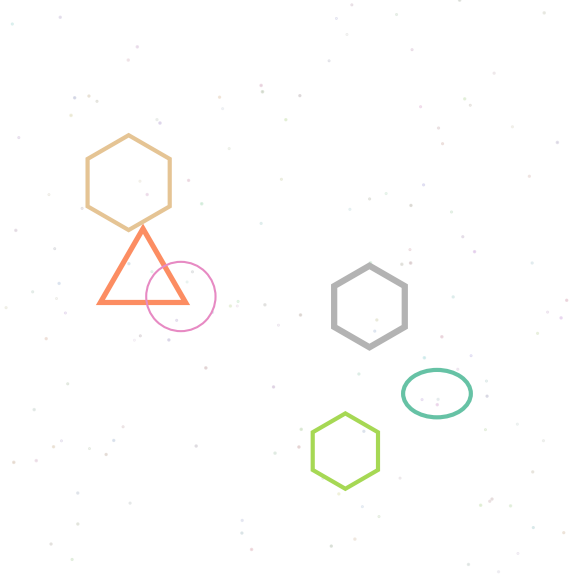[{"shape": "oval", "thickness": 2, "radius": 0.29, "center": [0.757, 0.318]}, {"shape": "triangle", "thickness": 2.5, "radius": 0.43, "center": [0.248, 0.518]}, {"shape": "circle", "thickness": 1, "radius": 0.3, "center": [0.313, 0.486]}, {"shape": "hexagon", "thickness": 2, "radius": 0.33, "center": [0.598, 0.218]}, {"shape": "hexagon", "thickness": 2, "radius": 0.41, "center": [0.223, 0.683]}, {"shape": "hexagon", "thickness": 3, "radius": 0.35, "center": [0.64, 0.468]}]